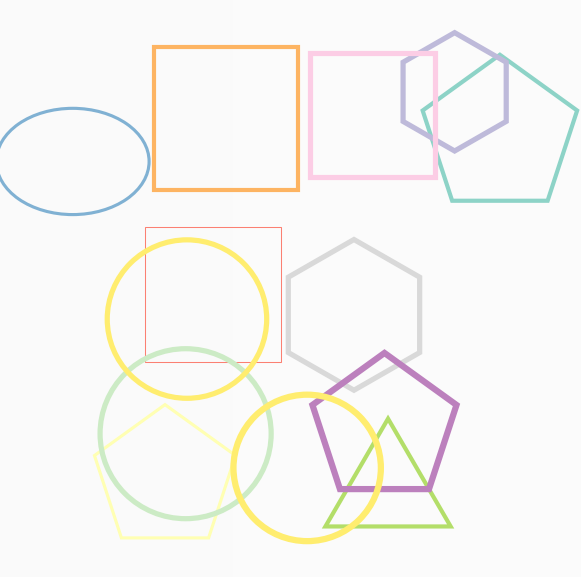[{"shape": "pentagon", "thickness": 2, "radius": 0.7, "center": [0.86, 0.765]}, {"shape": "pentagon", "thickness": 1.5, "radius": 0.64, "center": [0.284, 0.171]}, {"shape": "hexagon", "thickness": 2.5, "radius": 0.51, "center": [0.782, 0.84]}, {"shape": "square", "thickness": 0.5, "radius": 0.58, "center": [0.366, 0.489]}, {"shape": "oval", "thickness": 1.5, "radius": 0.66, "center": [0.125, 0.72]}, {"shape": "square", "thickness": 2, "radius": 0.62, "center": [0.389, 0.794]}, {"shape": "triangle", "thickness": 2, "radius": 0.62, "center": [0.668, 0.15]}, {"shape": "square", "thickness": 2.5, "radius": 0.54, "center": [0.641, 0.8]}, {"shape": "hexagon", "thickness": 2.5, "radius": 0.65, "center": [0.609, 0.454]}, {"shape": "pentagon", "thickness": 3, "radius": 0.65, "center": [0.661, 0.258]}, {"shape": "circle", "thickness": 2.5, "radius": 0.74, "center": [0.319, 0.248]}, {"shape": "circle", "thickness": 3, "radius": 0.63, "center": [0.528, 0.189]}, {"shape": "circle", "thickness": 2.5, "radius": 0.69, "center": [0.322, 0.447]}]